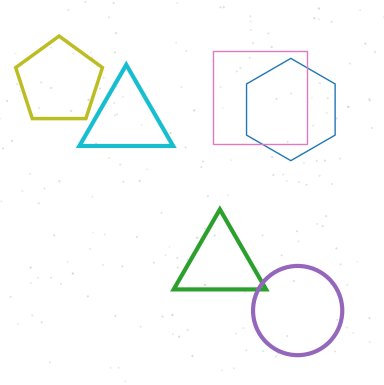[{"shape": "hexagon", "thickness": 1, "radius": 0.66, "center": [0.755, 0.716]}, {"shape": "triangle", "thickness": 3, "radius": 0.69, "center": [0.571, 0.318]}, {"shape": "circle", "thickness": 3, "radius": 0.58, "center": [0.773, 0.193]}, {"shape": "square", "thickness": 1, "radius": 0.61, "center": [0.675, 0.746]}, {"shape": "pentagon", "thickness": 2.5, "radius": 0.59, "center": [0.153, 0.788]}, {"shape": "triangle", "thickness": 3, "radius": 0.7, "center": [0.328, 0.691]}]